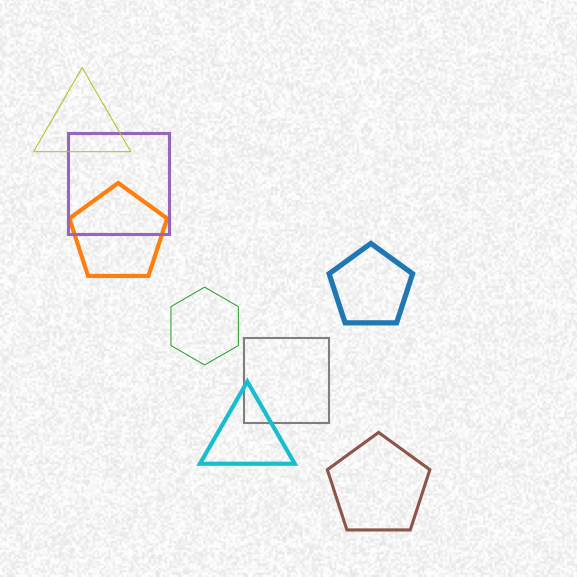[{"shape": "pentagon", "thickness": 2.5, "radius": 0.38, "center": [0.642, 0.502]}, {"shape": "pentagon", "thickness": 2, "radius": 0.44, "center": [0.205, 0.593]}, {"shape": "hexagon", "thickness": 0.5, "radius": 0.34, "center": [0.354, 0.435]}, {"shape": "square", "thickness": 1.5, "radius": 0.44, "center": [0.205, 0.681]}, {"shape": "pentagon", "thickness": 1.5, "radius": 0.47, "center": [0.656, 0.157]}, {"shape": "square", "thickness": 1, "radius": 0.37, "center": [0.496, 0.34]}, {"shape": "triangle", "thickness": 0.5, "radius": 0.49, "center": [0.142, 0.785]}, {"shape": "triangle", "thickness": 2, "radius": 0.47, "center": [0.428, 0.244]}]